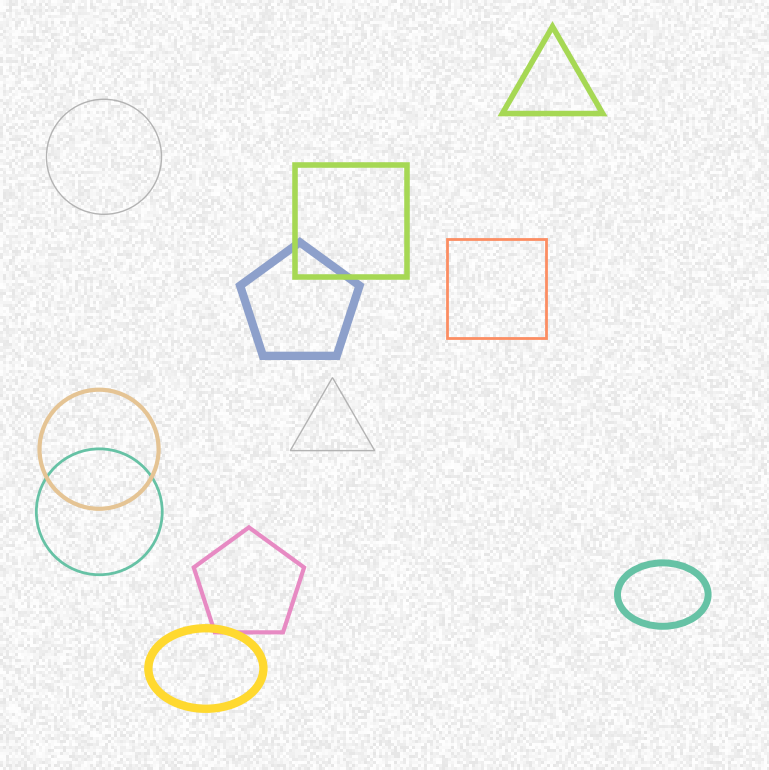[{"shape": "circle", "thickness": 1, "radius": 0.41, "center": [0.129, 0.335]}, {"shape": "oval", "thickness": 2.5, "radius": 0.29, "center": [0.861, 0.228]}, {"shape": "square", "thickness": 1, "radius": 0.32, "center": [0.645, 0.626]}, {"shape": "pentagon", "thickness": 3, "radius": 0.41, "center": [0.389, 0.604]}, {"shape": "pentagon", "thickness": 1.5, "radius": 0.38, "center": [0.323, 0.24]}, {"shape": "triangle", "thickness": 2, "radius": 0.38, "center": [0.718, 0.89]}, {"shape": "square", "thickness": 2, "radius": 0.36, "center": [0.456, 0.713]}, {"shape": "oval", "thickness": 3, "radius": 0.37, "center": [0.267, 0.132]}, {"shape": "circle", "thickness": 1.5, "radius": 0.39, "center": [0.129, 0.417]}, {"shape": "circle", "thickness": 0.5, "radius": 0.37, "center": [0.135, 0.796]}, {"shape": "triangle", "thickness": 0.5, "radius": 0.32, "center": [0.432, 0.446]}]